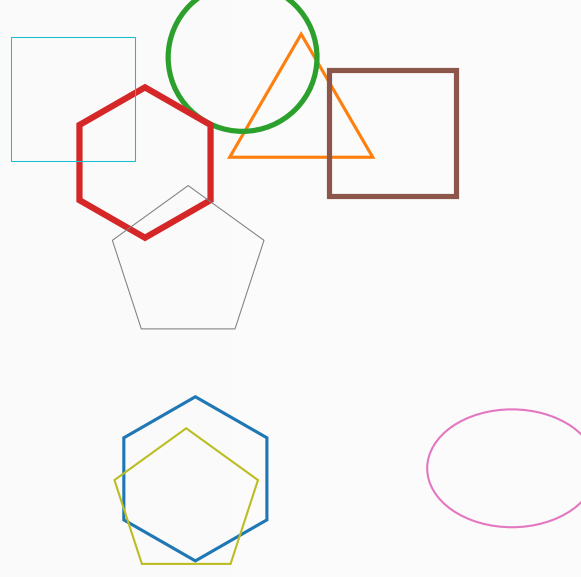[{"shape": "hexagon", "thickness": 1.5, "radius": 0.71, "center": [0.336, 0.17]}, {"shape": "triangle", "thickness": 1.5, "radius": 0.71, "center": [0.518, 0.798]}, {"shape": "circle", "thickness": 2.5, "radius": 0.64, "center": [0.417, 0.9]}, {"shape": "hexagon", "thickness": 3, "radius": 0.65, "center": [0.249, 0.718]}, {"shape": "square", "thickness": 2.5, "radius": 0.55, "center": [0.675, 0.769]}, {"shape": "oval", "thickness": 1, "radius": 0.73, "center": [0.881, 0.188]}, {"shape": "pentagon", "thickness": 0.5, "radius": 0.69, "center": [0.324, 0.541]}, {"shape": "pentagon", "thickness": 1, "radius": 0.65, "center": [0.32, 0.128]}, {"shape": "square", "thickness": 0.5, "radius": 0.53, "center": [0.126, 0.828]}]